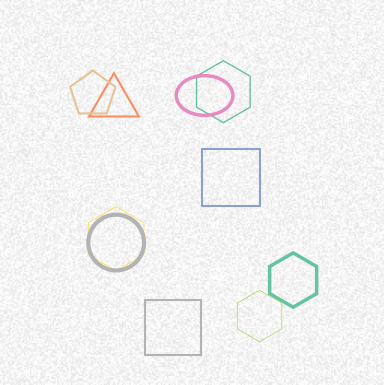[{"shape": "hexagon", "thickness": 1, "radius": 0.4, "center": [0.58, 0.762]}, {"shape": "hexagon", "thickness": 2.5, "radius": 0.35, "center": [0.761, 0.273]}, {"shape": "triangle", "thickness": 1.5, "radius": 0.37, "center": [0.296, 0.735]}, {"shape": "square", "thickness": 1.5, "radius": 0.37, "center": [0.6, 0.539]}, {"shape": "oval", "thickness": 2.5, "radius": 0.37, "center": [0.531, 0.752]}, {"shape": "hexagon", "thickness": 0.5, "radius": 0.33, "center": [0.674, 0.179]}, {"shape": "hexagon", "thickness": 0.5, "radius": 0.42, "center": [0.302, 0.38]}, {"shape": "pentagon", "thickness": 1.5, "radius": 0.31, "center": [0.241, 0.755]}, {"shape": "circle", "thickness": 3, "radius": 0.36, "center": [0.302, 0.37]}, {"shape": "square", "thickness": 1.5, "radius": 0.36, "center": [0.45, 0.149]}]